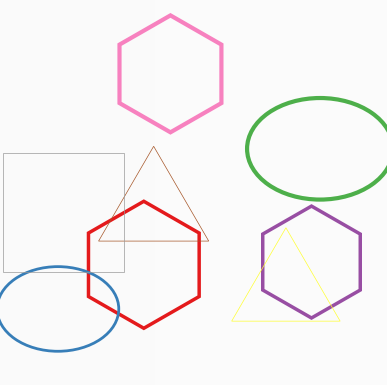[{"shape": "hexagon", "thickness": 2.5, "radius": 0.82, "center": [0.371, 0.312]}, {"shape": "oval", "thickness": 2, "radius": 0.79, "center": [0.149, 0.198]}, {"shape": "oval", "thickness": 3, "radius": 0.94, "center": [0.826, 0.614]}, {"shape": "hexagon", "thickness": 2.5, "radius": 0.73, "center": [0.804, 0.319]}, {"shape": "triangle", "thickness": 0.5, "radius": 0.81, "center": [0.738, 0.247]}, {"shape": "triangle", "thickness": 0.5, "radius": 0.82, "center": [0.397, 0.456]}, {"shape": "hexagon", "thickness": 3, "radius": 0.76, "center": [0.44, 0.808]}, {"shape": "square", "thickness": 0.5, "radius": 0.78, "center": [0.164, 0.448]}]